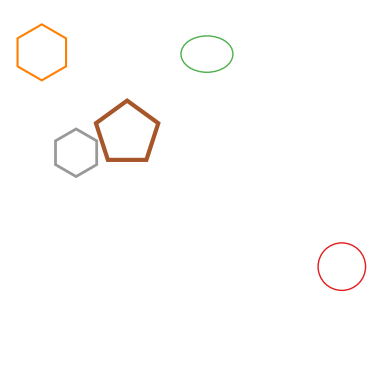[{"shape": "circle", "thickness": 1, "radius": 0.31, "center": [0.888, 0.307]}, {"shape": "oval", "thickness": 1, "radius": 0.34, "center": [0.538, 0.86]}, {"shape": "hexagon", "thickness": 1.5, "radius": 0.36, "center": [0.109, 0.864]}, {"shape": "pentagon", "thickness": 3, "radius": 0.43, "center": [0.33, 0.654]}, {"shape": "hexagon", "thickness": 2, "radius": 0.31, "center": [0.198, 0.603]}]